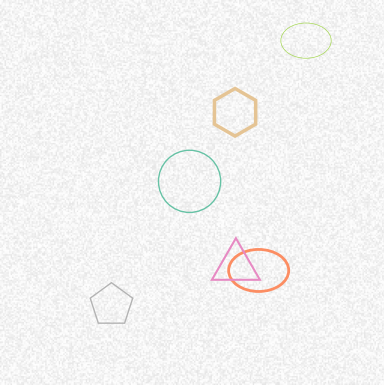[{"shape": "circle", "thickness": 1, "radius": 0.4, "center": [0.492, 0.529]}, {"shape": "oval", "thickness": 2, "radius": 0.39, "center": [0.672, 0.297]}, {"shape": "triangle", "thickness": 1.5, "radius": 0.36, "center": [0.613, 0.309]}, {"shape": "oval", "thickness": 0.5, "radius": 0.33, "center": [0.795, 0.894]}, {"shape": "hexagon", "thickness": 2.5, "radius": 0.31, "center": [0.611, 0.708]}, {"shape": "pentagon", "thickness": 1, "radius": 0.29, "center": [0.29, 0.208]}]